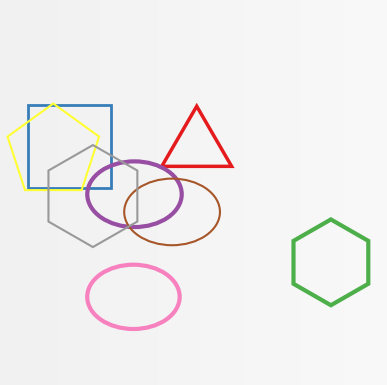[{"shape": "triangle", "thickness": 2.5, "radius": 0.52, "center": [0.508, 0.62]}, {"shape": "square", "thickness": 2, "radius": 0.54, "center": [0.178, 0.62]}, {"shape": "hexagon", "thickness": 3, "radius": 0.56, "center": [0.854, 0.319]}, {"shape": "oval", "thickness": 3, "radius": 0.61, "center": [0.347, 0.496]}, {"shape": "pentagon", "thickness": 1.5, "radius": 0.62, "center": [0.138, 0.607]}, {"shape": "oval", "thickness": 1.5, "radius": 0.62, "center": [0.444, 0.45]}, {"shape": "oval", "thickness": 3, "radius": 0.6, "center": [0.344, 0.229]}, {"shape": "hexagon", "thickness": 1.5, "radius": 0.66, "center": [0.24, 0.491]}]